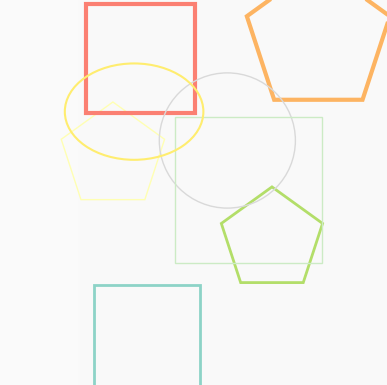[{"shape": "square", "thickness": 2, "radius": 0.68, "center": [0.379, 0.124]}, {"shape": "pentagon", "thickness": 1, "radius": 0.7, "center": [0.291, 0.595]}, {"shape": "square", "thickness": 3, "radius": 0.71, "center": [0.362, 0.848]}, {"shape": "pentagon", "thickness": 3, "radius": 0.97, "center": [0.822, 0.898]}, {"shape": "pentagon", "thickness": 2, "radius": 0.69, "center": [0.702, 0.377]}, {"shape": "circle", "thickness": 1, "radius": 0.88, "center": [0.587, 0.635]}, {"shape": "square", "thickness": 1, "radius": 0.95, "center": [0.641, 0.507]}, {"shape": "oval", "thickness": 1.5, "radius": 0.89, "center": [0.346, 0.71]}]